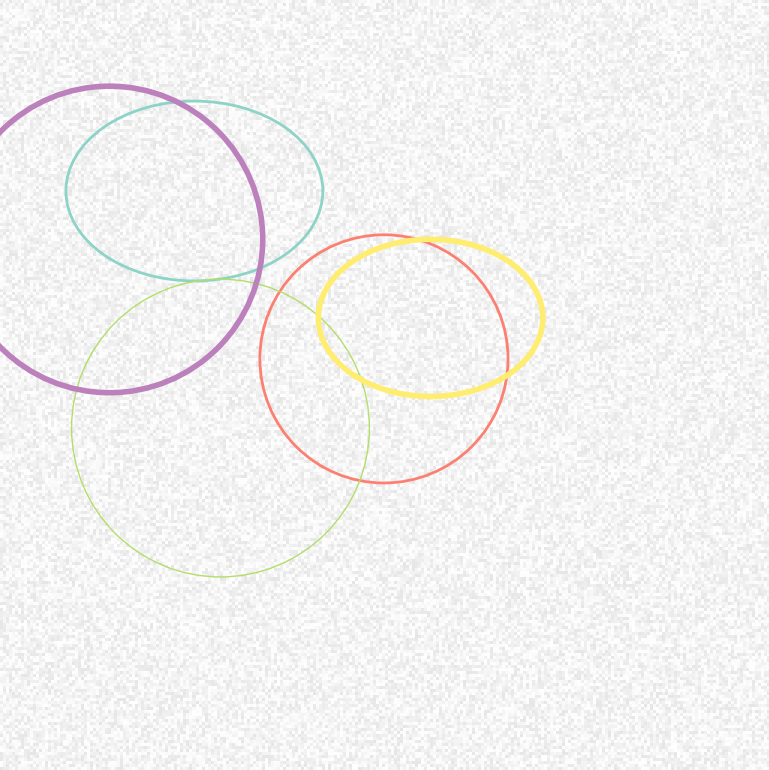[{"shape": "oval", "thickness": 1, "radius": 0.83, "center": [0.252, 0.752]}, {"shape": "circle", "thickness": 1, "radius": 0.81, "center": [0.499, 0.534]}, {"shape": "circle", "thickness": 0.5, "radius": 0.97, "center": [0.286, 0.444]}, {"shape": "circle", "thickness": 2, "radius": 1.0, "center": [0.142, 0.689]}, {"shape": "oval", "thickness": 2, "radius": 0.73, "center": [0.559, 0.587]}]